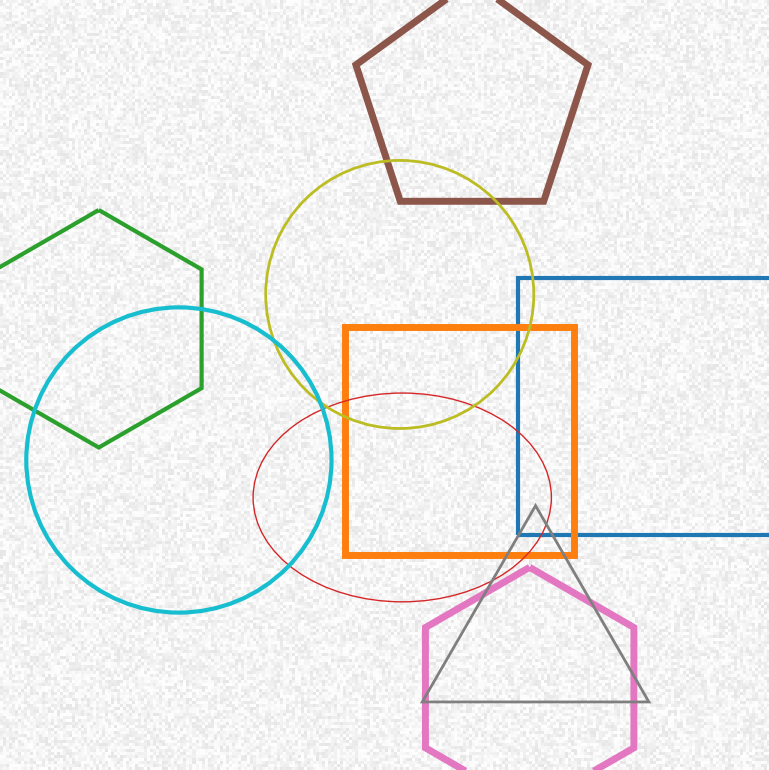[{"shape": "square", "thickness": 1.5, "radius": 0.84, "center": [0.839, 0.472]}, {"shape": "square", "thickness": 2.5, "radius": 0.74, "center": [0.597, 0.427]}, {"shape": "hexagon", "thickness": 1.5, "radius": 0.77, "center": [0.128, 0.573]}, {"shape": "oval", "thickness": 0.5, "radius": 0.97, "center": [0.522, 0.354]}, {"shape": "pentagon", "thickness": 2.5, "radius": 0.79, "center": [0.613, 0.867]}, {"shape": "hexagon", "thickness": 2.5, "radius": 0.78, "center": [0.688, 0.107]}, {"shape": "triangle", "thickness": 1, "radius": 0.85, "center": [0.696, 0.173]}, {"shape": "circle", "thickness": 1, "radius": 0.87, "center": [0.519, 0.618]}, {"shape": "circle", "thickness": 1.5, "radius": 0.99, "center": [0.232, 0.403]}]